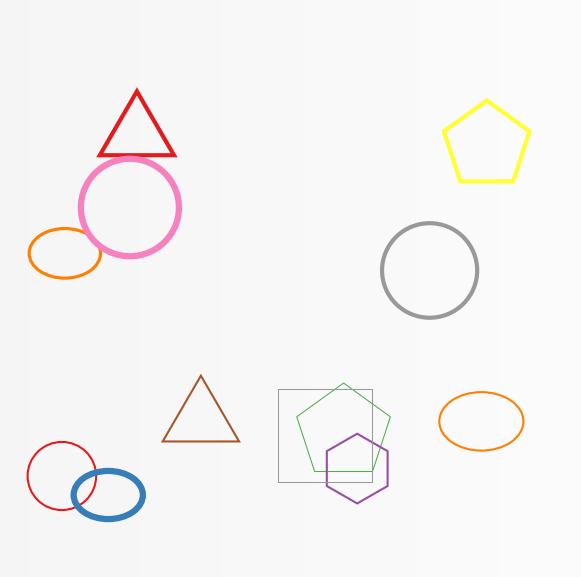[{"shape": "circle", "thickness": 1, "radius": 0.29, "center": [0.106, 0.175]}, {"shape": "triangle", "thickness": 2, "radius": 0.37, "center": [0.236, 0.767]}, {"shape": "oval", "thickness": 3, "radius": 0.3, "center": [0.186, 0.142]}, {"shape": "pentagon", "thickness": 0.5, "radius": 0.42, "center": [0.591, 0.251]}, {"shape": "hexagon", "thickness": 1, "radius": 0.3, "center": [0.615, 0.188]}, {"shape": "oval", "thickness": 1.5, "radius": 0.31, "center": [0.112, 0.56]}, {"shape": "oval", "thickness": 1, "radius": 0.36, "center": [0.828, 0.27]}, {"shape": "pentagon", "thickness": 2, "radius": 0.39, "center": [0.837, 0.748]}, {"shape": "triangle", "thickness": 1, "radius": 0.38, "center": [0.346, 0.273]}, {"shape": "circle", "thickness": 3, "radius": 0.42, "center": [0.223, 0.64]}, {"shape": "square", "thickness": 0.5, "radius": 0.4, "center": [0.559, 0.246]}, {"shape": "circle", "thickness": 2, "radius": 0.41, "center": [0.739, 0.531]}]